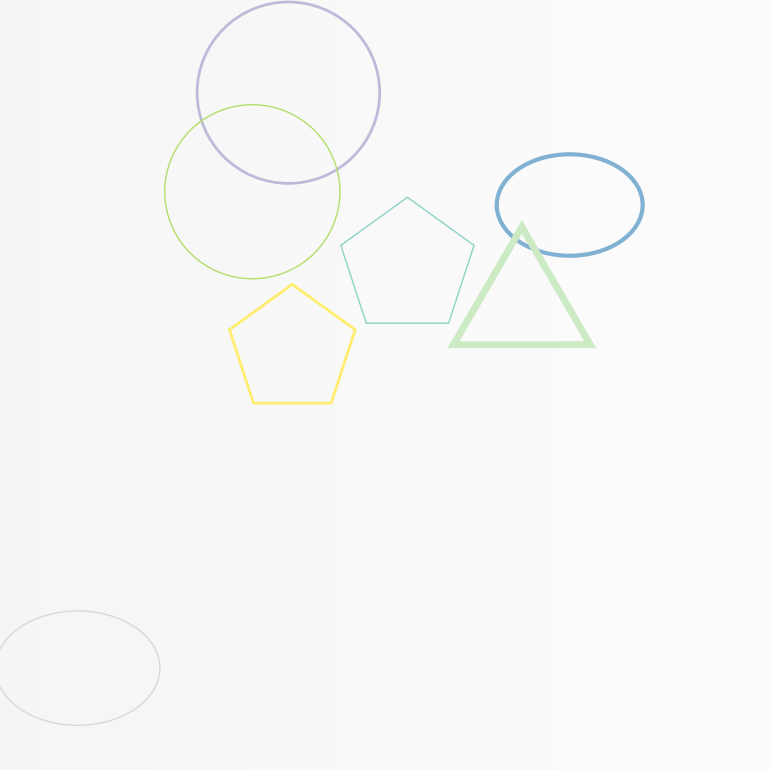[{"shape": "pentagon", "thickness": 0.5, "radius": 0.45, "center": [0.526, 0.653]}, {"shape": "circle", "thickness": 1, "radius": 0.59, "center": [0.372, 0.88]}, {"shape": "oval", "thickness": 1.5, "radius": 0.47, "center": [0.735, 0.734]}, {"shape": "circle", "thickness": 0.5, "radius": 0.57, "center": [0.326, 0.751]}, {"shape": "oval", "thickness": 0.5, "radius": 0.53, "center": [0.1, 0.132]}, {"shape": "triangle", "thickness": 2.5, "radius": 0.51, "center": [0.673, 0.603]}, {"shape": "pentagon", "thickness": 1, "radius": 0.43, "center": [0.377, 0.545]}]